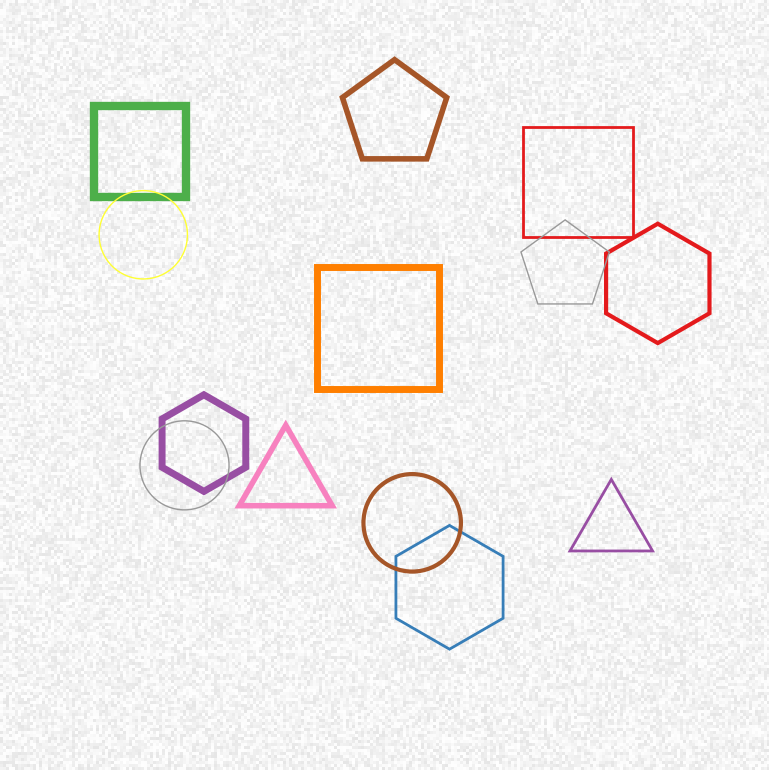[{"shape": "square", "thickness": 1, "radius": 0.36, "center": [0.751, 0.764]}, {"shape": "hexagon", "thickness": 1.5, "radius": 0.39, "center": [0.854, 0.632]}, {"shape": "hexagon", "thickness": 1, "radius": 0.4, "center": [0.584, 0.237]}, {"shape": "square", "thickness": 3, "radius": 0.3, "center": [0.182, 0.803]}, {"shape": "hexagon", "thickness": 2.5, "radius": 0.31, "center": [0.265, 0.425]}, {"shape": "triangle", "thickness": 1, "radius": 0.31, "center": [0.794, 0.315]}, {"shape": "square", "thickness": 2.5, "radius": 0.4, "center": [0.491, 0.574]}, {"shape": "circle", "thickness": 0.5, "radius": 0.29, "center": [0.186, 0.695]}, {"shape": "pentagon", "thickness": 2, "radius": 0.36, "center": [0.512, 0.851]}, {"shape": "circle", "thickness": 1.5, "radius": 0.32, "center": [0.535, 0.321]}, {"shape": "triangle", "thickness": 2, "radius": 0.35, "center": [0.371, 0.378]}, {"shape": "pentagon", "thickness": 0.5, "radius": 0.3, "center": [0.734, 0.654]}, {"shape": "circle", "thickness": 0.5, "radius": 0.29, "center": [0.24, 0.396]}]